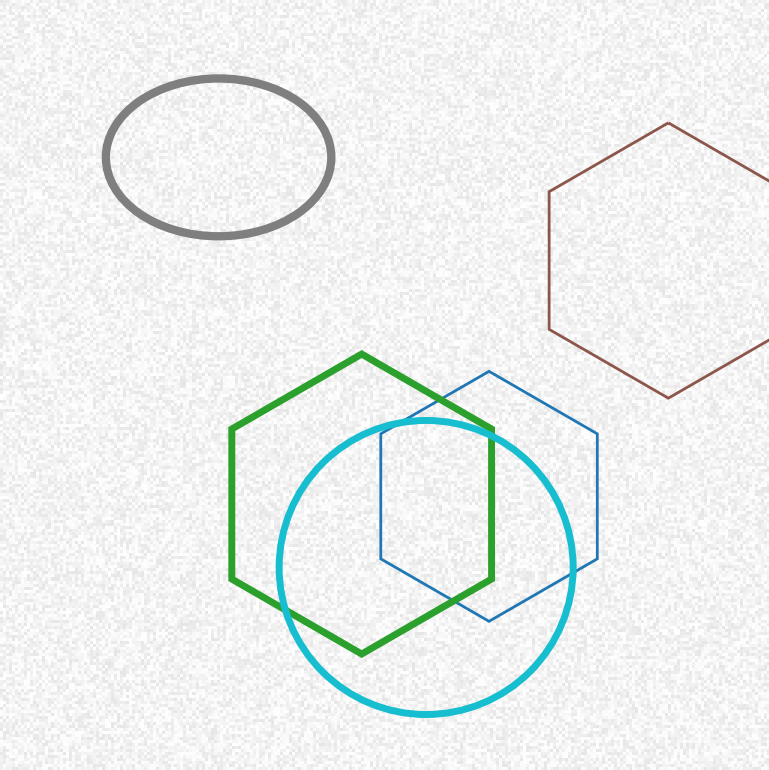[{"shape": "hexagon", "thickness": 1, "radius": 0.81, "center": [0.635, 0.355]}, {"shape": "hexagon", "thickness": 2.5, "radius": 0.97, "center": [0.47, 0.345]}, {"shape": "hexagon", "thickness": 1, "radius": 0.89, "center": [0.868, 0.662]}, {"shape": "oval", "thickness": 3, "radius": 0.73, "center": [0.284, 0.796]}, {"shape": "circle", "thickness": 2.5, "radius": 0.95, "center": [0.553, 0.263]}]